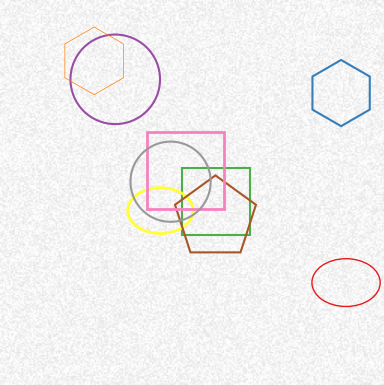[{"shape": "oval", "thickness": 1, "radius": 0.44, "center": [0.899, 0.266]}, {"shape": "hexagon", "thickness": 1.5, "radius": 0.43, "center": [0.886, 0.758]}, {"shape": "square", "thickness": 1.5, "radius": 0.44, "center": [0.561, 0.477]}, {"shape": "circle", "thickness": 1.5, "radius": 0.58, "center": [0.299, 0.794]}, {"shape": "hexagon", "thickness": 0.5, "radius": 0.44, "center": [0.245, 0.842]}, {"shape": "oval", "thickness": 2, "radius": 0.43, "center": [0.417, 0.453]}, {"shape": "pentagon", "thickness": 1.5, "radius": 0.55, "center": [0.56, 0.434]}, {"shape": "square", "thickness": 2, "radius": 0.5, "center": [0.482, 0.557]}, {"shape": "circle", "thickness": 1.5, "radius": 0.52, "center": [0.443, 0.528]}]